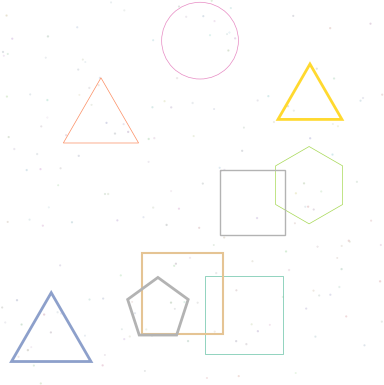[{"shape": "square", "thickness": 0.5, "radius": 0.51, "center": [0.633, 0.181]}, {"shape": "triangle", "thickness": 0.5, "radius": 0.56, "center": [0.262, 0.685]}, {"shape": "triangle", "thickness": 2, "radius": 0.6, "center": [0.133, 0.121]}, {"shape": "circle", "thickness": 0.5, "radius": 0.5, "center": [0.52, 0.894]}, {"shape": "hexagon", "thickness": 0.5, "radius": 0.5, "center": [0.803, 0.519]}, {"shape": "triangle", "thickness": 2, "radius": 0.48, "center": [0.805, 0.738]}, {"shape": "square", "thickness": 1.5, "radius": 0.52, "center": [0.474, 0.238]}, {"shape": "pentagon", "thickness": 2, "radius": 0.41, "center": [0.41, 0.197]}, {"shape": "square", "thickness": 1, "radius": 0.42, "center": [0.655, 0.474]}]